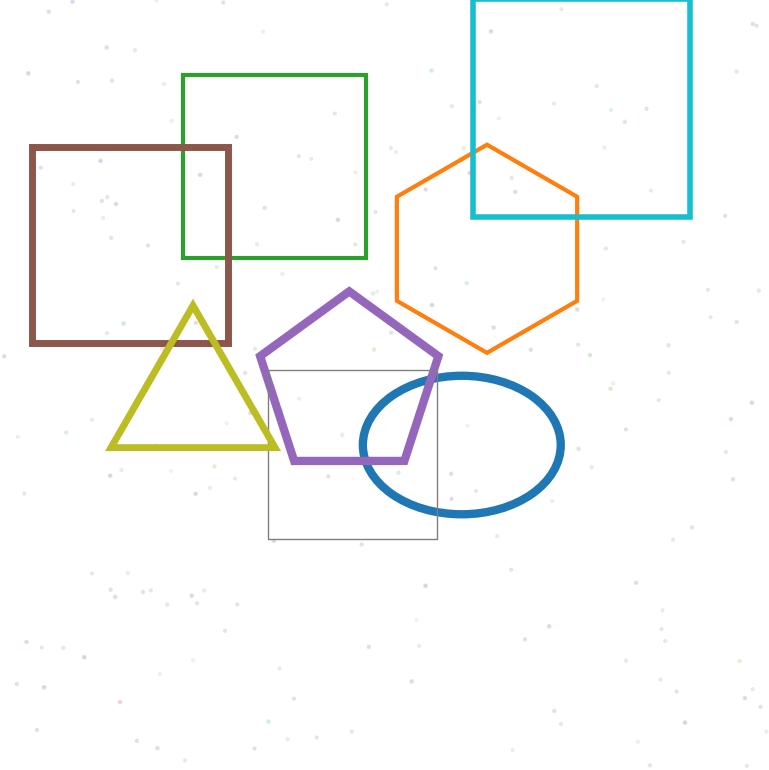[{"shape": "oval", "thickness": 3, "radius": 0.64, "center": [0.6, 0.422]}, {"shape": "hexagon", "thickness": 1.5, "radius": 0.68, "center": [0.632, 0.677]}, {"shape": "square", "thickness": 1.5, "radius": 0.59, "center": [0.357, 0.784]}, {"shape": "pentagon", "thickness": 3, "radius": 0.61, "center": [0.454, 0.5]}, {"shape": "square", "thickness": 2.5, "radius": 0.64, "center": [0.169, 0.682]}, {"shape": "square", "thickness": 0.5, "radius": 0.55, "center": [0.458, 0.41]}, {"shape": "triangle", "thickness": 2.5, "radius": 0.62, "center": [0.251, 0.48]}, {"shape": "square", "thickness": 2, "radius": 0.71, "center": [0.755, 0.86]}]